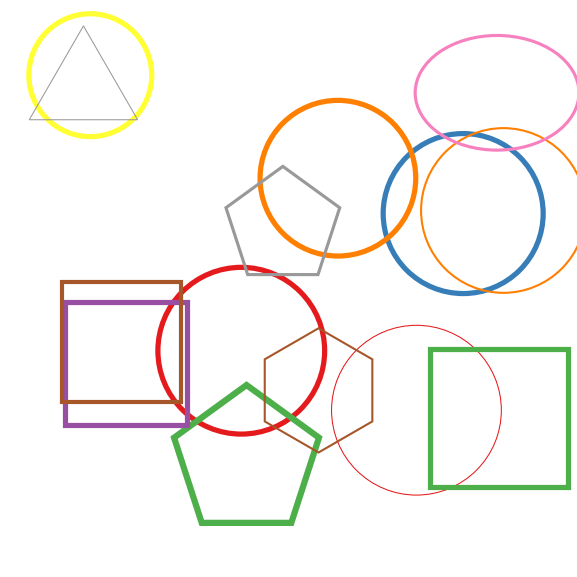[{"shape": "circle", "thickness": 2.5, "radius": 0.72, "center": [0.418, 0.392]}, {"shape": "circle", "thickness": 0.5, "radius": 0.74, "center": [0.721, 0.289]}, {"shape": "circle", "thickness": 2.5, "radius": 0.69, "center": [0.802, 0.629]}, {"shape": "square", "thickness": 2.5, "radius": 0.6, "center": [0.864, 0.276]}, {"shape": "pentagon", "thickness": 3, "radius": 0.66, "center": [0.427, 0.2]}, {"shape": "square", "thickness": 2.5, "radius": 0.53, "center": [0.218, 0.37]}, {"shape": "circle", "thickness": 1, "radius": 0.71, "center": [0.872, 0.635]}, {"shape": "circle", "thickness": 2.5, "radius": 0.67, "center": [0.585, 0.691]}, {"shape": "circle", "thickness": 2.5, "radius": 0.53, "center": [0.156, 0.869]}, {"shape": "hexagon", "thickness": 1, "radius": 0.54, "center": [0.552, 0.323]}, {"shape": "square", "thickness": 2, "radius": 0.52, "center": [0.21, 0.408]}, {"shape": "oval", "thickness": 1.5, "radius": 0.71, "center": [0.861, 0.838]}, {"shape": "pentagon", "thickness": 1.5, "radius": 0.52, "center": [0.49, 0.607]}, {"shape": "triangle", "thickness": 0.5, "radius": 0.54, "center": [0.145, 0.846]}]